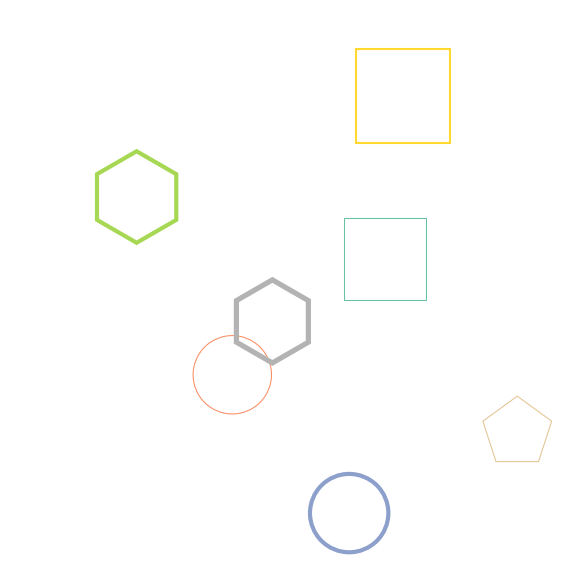[{"shape": "square", "thickness": 0.5, "radius": 0.36, "center": [0.667, 0.551]}, {"shape": "circle", "thickness": 0.5, "radius": 0.34, "center": [0.402, 0.35]}, {"shape": "circle", "thickness": 2, "radius": 0.34, "center": [0.605, 0.111]}, {"shape": "hexagon", "thickness": 2, "radius": 0.4, "center": [0.237, 0.658]}, {"shape": "square", "thickness": 1, "radius": 0.41, "center": [0.698, 0.832]}, {"shape": "pentagon", "thickness": 0.5, "radius": 0.31, "center": [0.896, 0.25]}, {"shape": "hexagon", "thickness": 2.5, "radius": 0.36, "center": [0.472, 0.443]}]